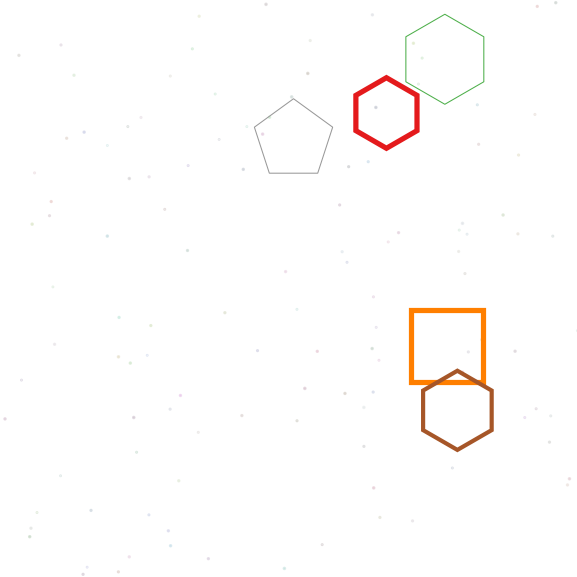[{"shape": "hexagon", "thickness": 2.5, "radius": 0.31, "center": [0.669, 0.803]}, {"shape": "hexagon", "thickness": 0.5, "radius": 0.39, "center": [0.77, 0.897]}, {"shape": "square", "thickness": 2.5, "radius": 0.31, "center": [0.774, 0.401]}, {"shape": "hexagon", "thickness": 2, "radius": 0.34, "center": [0.792, 0.289]}, {"shape": "pentagon", "thickness": 0.5, "radius": 0.36, "center": [0.508, 0.757]}]